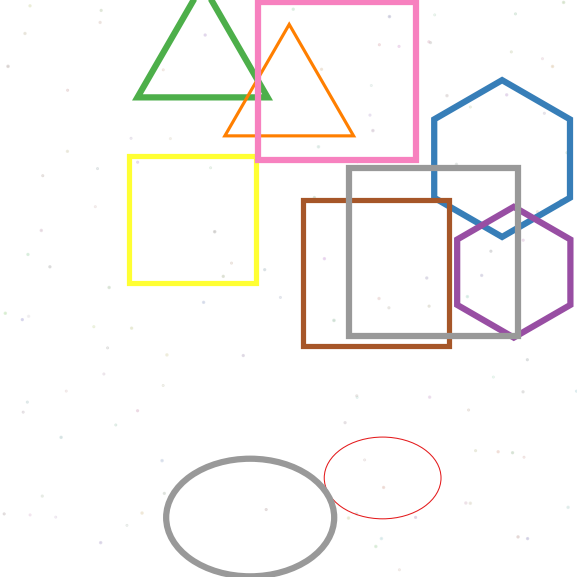[{"shape": "oval", "thickness": 0.5, "radius": 0.51, "center": [0.663, 0.172]}, {"shape": "hexagon", "thickness": 3, "radius": 0.68, "center": [0.869, 0.725]}, {"shape": "triangle", "thickness": 3, "radius": 0.65, "center": [0.351, 0.896]}, {"shape": "hexagon", "thickness": 3, "radius": 0.57, "center": [0.89, 0.528]}, {"shape": "triangle", "thickness": 1.5, "radius": 0.64, "center": [0.501, 0.828]}, {"shape": "square", "thickness": 2.5, "radius": 0.55, "center": [0.333, 0.619]}, {"shape": "square", "thickness": 2.5, "radius": 0.63, "center": [0.651, 0.527]}, {"shape": "square", "thickness": 3, "radius": 0.68, "center": [0.583, 0.858]}, {"shape": "square", "thickness": 3, "radius": 0.73, "center": [0.751, 0.563]}, {"shape": "oval", "thickness": 3, "radius": 0.73, "center": [0.433, 0.103]}]